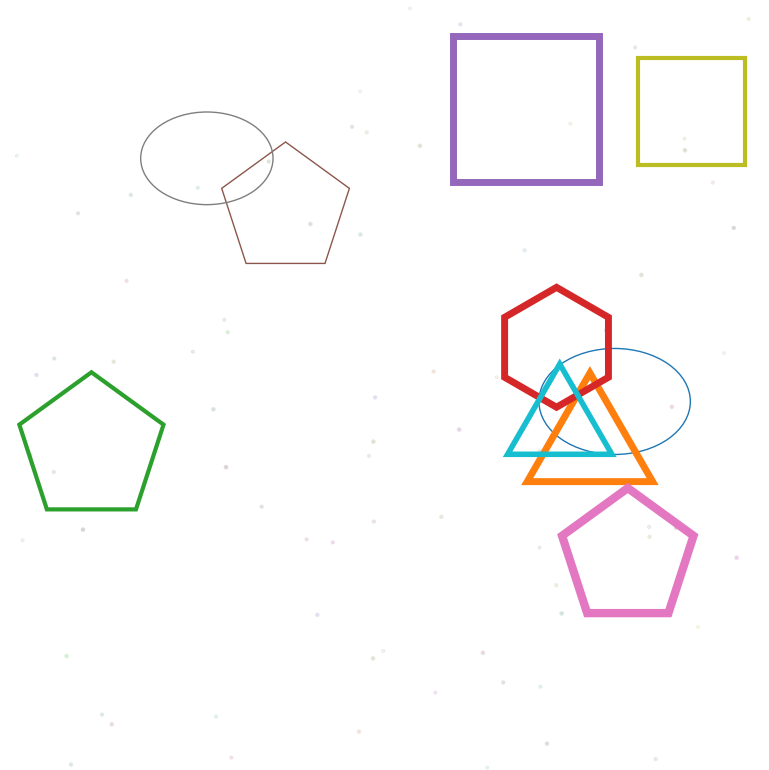[{"shape": "oval", "thickness": 0.5, "radius": 0.49, "center": [0.798, 0.479]}, {"shape": "triangle", "thickness": 2.5, "radius": 0.47, "center": [0.766, 0.422]}, {"shape": "pentagon", "thickness": 1.5, "radius": 0.49, "center": [0.119, 0.418]}, {"shape": "hexagon", "thickness": 2.5, "radius": 0.39, "center": [0.723, 0.549]}, {"shape": "square", "thickness": 2.5, "radius": 0.47, "center": [0.683, 0.859]}, {"shape": "pentagon", "thickness": 0.5, "radius": 0.44, "center": [0.371, 0.728]}, {"shape": "pentagon", "thickness": 3, "radius": 0.45, "center": [0.815, 0.276]}, {"shape": "oval", "thickness": 0.5, "radius": 0.43, "center": [0.269, 0.794]}, {"shape": "square", "thickness": 1.5, "radius": 0.35, "center": [0.898, 0.855]}, {"shape": "triangle", "thickness": 2, "radius": 0.39, "center": [0.727, 0.449]}]